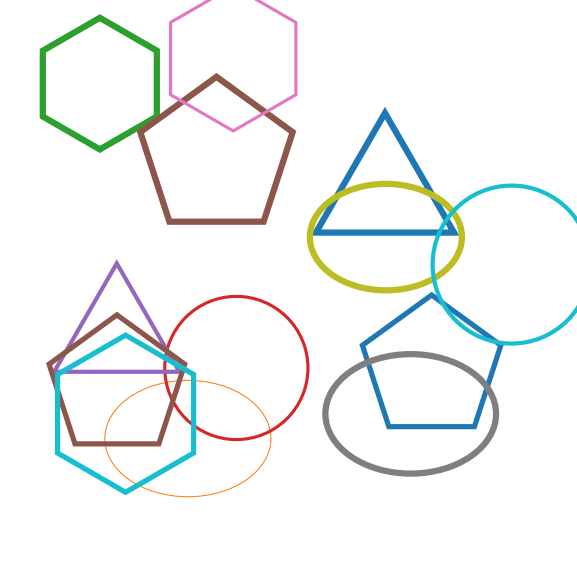[{"shape": "pentagon", "thickness": 2.5, "radius": 0.63, "center": [0.747, 0.362]}, {"shape": "triangle", "thickness": 3, "radius": 0.69, "center": [0.667, 0.665]}, {"shape": "oval", "thickness": 0.5, "radius": 0.72, "center": [0.325, 0.24]}, {"shape": "hexagon", "thickness": 3, "radius": 0.57, "center": [0.173, 0.854]}, {"shape": "circle", "thickness": 1.5, "radius": 0.62, "center": [0.409, 0.362]}, {"shape": "triangle", "thickness": 2, "radius": 0.63, "center": [0.202, 0.418]}, {"shape": "pentagon", "thickness": 2.5, "radius": 0.62, "center": [0.202, 0.33]}, {"shape": "pentagon", "thickness": 3, "radius": 0.69, "center": [0.375, 0.727]}, {"shape": "hexagon", "thickness": 1.5, "radius": 0.63, "center": [0.404, 0.898]}, {"shape": "oval", "thickness": 3, "radius": 0.74, "center": [0.711, 0.282]}, {"shape": "oval", "thickness": 3, "radius": 0.66, "center": [0.668, 0.589]}, {"shape": "circle", "thickness": 2, "radius": 0.68, "center": [0.886, 0.541]}, {"shape": "hexagon", "thickness": 2.5, "radius": 0.68, "center": [0.217, 0.283]}]